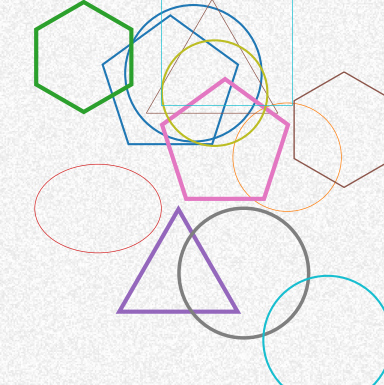[{"shape": "pentagon", "thickness": 1.5, "radius": 0.92, "center": [0.442, 0.775]}, {"shape": "circle", "thickness": 1.5, "radius": 0.89, "center": [0.502, 0.81]}, {"shape": "circle", "thickness": 0.5, "radius": 0.7, "center": [0.746, 0.592]}, {"shape": "hexagon", "thickness": 3, "radius": 0.71, "center": [0.218, 0.852]}, {"shape": "oval", "thickness": 0.5, "radius": 0.82, "center": [0.255, 0.458]}, {"shape": "triangle", "thickness": 3, "radius": 0.89, "center": [0.463, 0.279]}, {"shape": "triangle", "thickness": 0.5, "radius": 0.99, "center": [0.551, 0.805]}, {"shape": "hexagon", "thickness": 1, "radius": 0.75, "center": [0.894, 0.663]}, {"shape": "pentagon", "thickness": 3, "radius": 0.86, "center": [0.585, 0.623]}, {"shape": "circle", "thickness": 2.5, "radius": 0.84, "center": [0.633, 0.291]}, {"shape": "circle", "thickness": 1.5, "radius": 0.69, "center": [0.558, 0.758]}, {"shape": "square", "thickness": 0.5, "radius": 0.85, "center": [0.587, 0.897]}, {"shape": "circle", "thickness": 1.5, "radius": 0.83, "center": [0.851, 0.117]}]